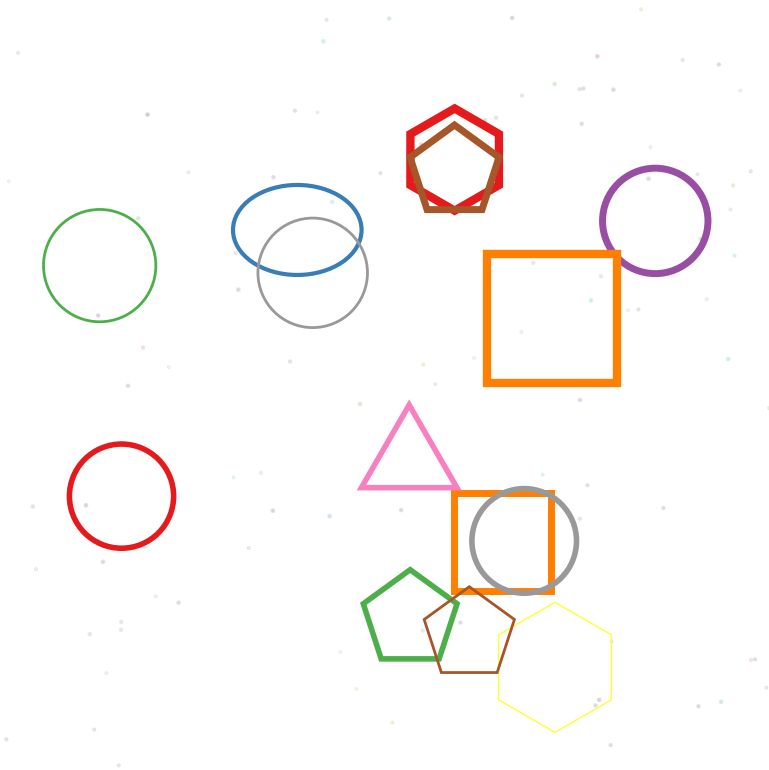[{"shape": "circle", "thickness": 2, "radius": 0.34, "center": [0.158, 0.356]}, {"shape": "hexagon", "thickness": 3, "radius": 0.33, "center": [0.59, 0.793]}, {"shape": "oval", "thickness": 1.5, "radius": 0.42, "center": [0.386, 0.701]}, {"shape": "circle", "thickness": 1, "radius": 0.36, "center": [0.129, 0.655]}, {"shape": "pentagon", "thickness": 2, "radius": 0.32, "center": [0.533, 0.196]}, {"shape": "circle", "thickness": 2.5, "radius": 0.34, "center": [0.851, 0.713]}, {"shape": "square", "thickness": 2.5, "radius": 0.32, "center": [0.653, 0.296]}, {"shape": "square", "thickness": 3, "radius": 0.42, "center": [0.717, 0.587]}, {"shape": "hexagon", "thickness": 0.5, "radius": 0.42, "center": [0.721, 0.133]}, {"shape": "pentagon", "thickness": 1, "radius": 0.31, "center": [0.609, 0.176]}, {"shape": "pentagon", "thickness": 2.5, "radius": 0.3, "center": [0.59, 0.777]}, {"shape": "triangle", "thickness": 2, "radius": 0.36, "center": [0.531, 0.402]}, {"shape": "circle", "thickness": 2, "radius": 0.34, "center": [0.681, 0.297]}, {"shape": "circle", "thickness": 1, "radius": 0.36, "center": [0.406, 0.646]}]